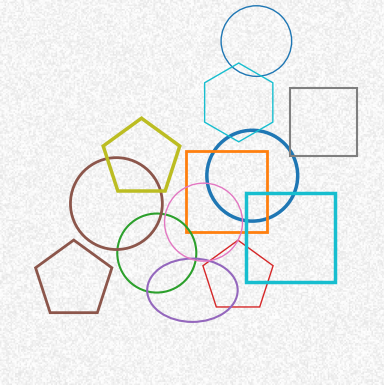[{"shape": "circle", "thickness": 2.5, "radius": 0.59, "center": [0.655, 0.544]}, {"shape": "circle", "thickness": 1, "radius": 0.46, "center": [0.666, 0.893]}, {"shape": "square", "thickness": 2, "radius": 0.53, "center": [0.588, 0.502]}, {"shape": "circle", "thickness": 1.5, "radius": 0.51, "center": [0.407, 0.343]}, {"shape": "pentagon", "thickness": 1, "radius": 0.48, "center": [0.618, 0.28]}, {"shape": "oval", "thickness": 1.5, "radius": 0.59, "center": [0.5, 0.246]}, {"shape": "pentagon", "thickness": 2, "radius": 0.52, "center": [0.192, 0.272]}, {"shape": "circle", "thickness": 2, "radius": 0.6, "center": [0.302, 0.471]}, {"shape": "circle", "thickness": 1, "radius": 0.51, "center": [0.529, 0.423]}, {"shape": "square", "thickness": 1.5, "radius": 0.44, "center": [0.84, 0.683]}, {"shape": "pentagon", "thickness": 2.5, "radius": 0.52, "center": [0.367, 0.588]}, {"shape": "hexagon", "thickness": 1, "radius": 0.51, "center": [0.62, 0.734]}, {"shape": "square", "thickness": 2.5, "radius": 0.58, "center": [0.754, 0.384]}]